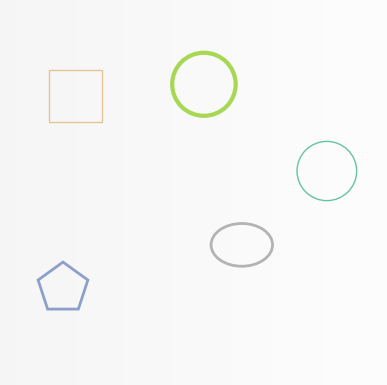[{"shape": "circle", "thickness": 1, "radius": 0.38, "center": [0.843, 0.556]}, {"shape": "pentagon", "thickness": 2, "radius": 0.34, "center": [0.163, 0.252]}, {"shape": "circle", "thickness": 3, "radius": 0.41, "center": [0.526, 0.781]}, {"shape": "square", "thickness": 1, "radius": 0.34, "center": [0.194, 0.75]}, {"shape": "oval", "thickness": 2, "radius": 0.4, "center": [0.624, 0.364]}]